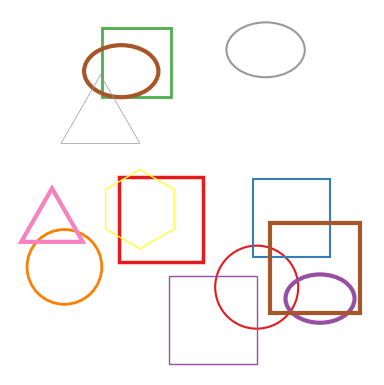[{"shape": "square", "thickness": 2.5, "radius": 0.55, "center": [0.418, 0.43]}, {"shape": "circle", "thickness": 1.5, "radius": 0.54, "center": [0.667, 0.254]}, {"shape": "square", "thickness": 1.5, "radius": 0.5, "center": [0.758, 0.434]}, {"shape": "square", "thickness": 2, "radius": 0.45, "center": [0.354, 0.838]}, {"shape": "square", "thickness": 1, "radius": 0.57, "center": [0.553, 0.168]}, {"shape": "oval", "thickness": 3, "radius": 0.45, "center": [0.831, 0.224]}, {"shape": "circle", "thickness": 2, "radius": 0.49, "center": [0.167, 0.307]}, {"shape": "hexagon", "thickness": 1, "radius": 0.51, "center": [0.363, 0.457]}, {"shape": "square", "thickness": 3, "radius": 0.58, "center": [0.818, 0.303]}, {"shape": "oval", "thickness": 3, "radius": 0.48, "center": [0.315, 0.815]}, {"shape": "triangle", "thickness": 3, "radius": 0.46, "center": [0.135, 0.418]}, {"shape": "triangle", "thickness": 0.5, "radius": 0.59, "center": [0.261, 0.687]}, {"shape": "oval", "thickness": 1.5, "radius": 0.51, "center": [0.69, 0.871]}]